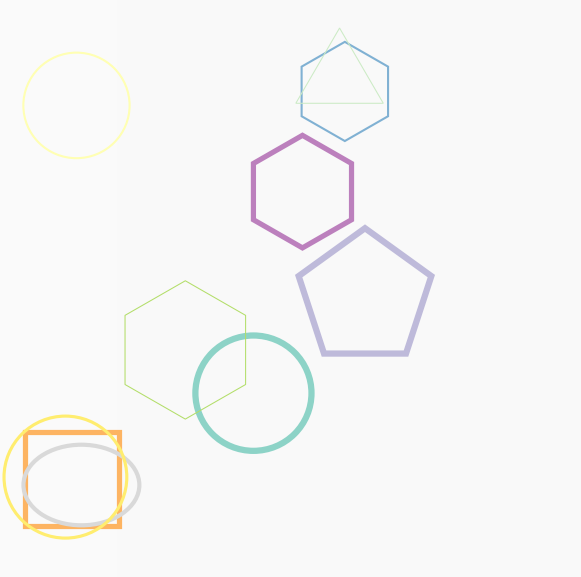[{"shape": "circle", "thickness": 3, "radius": 0.5, "center": [0.436, 0.318]}, {"shape": "circle", "thickness": 1, "radius": 0.46, "center": [0.132, 0.817]}, {"shape": "pentagon", "thickness": 3, "radius": 0.6, "center": [0.628, 0.484]}, {"shape": "hexagon", "thickness": 1, "radius": 0.43, "center": [0.593, 0.841]}, {"shape": "square", "thickness": 2.5, "radius": 0.41, "center": [0.124, 0.169]}, {"shape": "hexagon", "thickness": 0.5, "radius": 0.6, "center": [0.319, 0.393]}, {"shape": "oval", "thickness": 2, "radius": 0.5, "center": [0.14, 0.159]}, {"shape": "hexagon", "thickness": 2.5, "radius": 0.49, "center": [0.52, 0.667]}, {"shape": "triangle", "thickness": 0.5, "radius": 0.43, "center": [0.584, 0.864]}, {"shape": "circle", "thickness": 1.5, "radius": 0.53, "center": [0.113, 0.173]}]